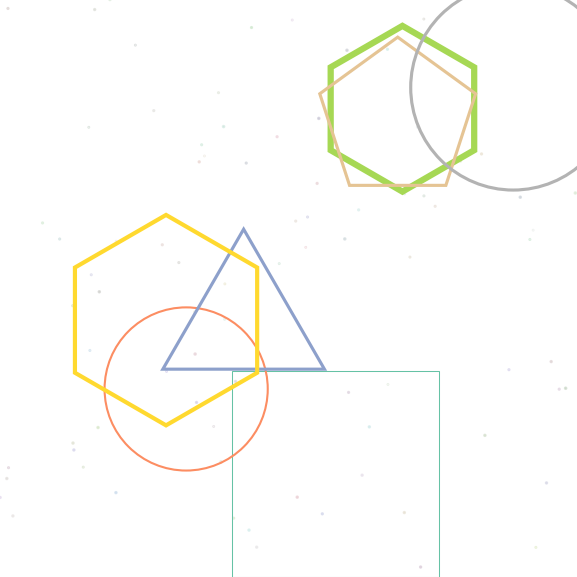[{"shape": "square", "thickness": 0.5, "radius": 0.89, "center": [0.581, 0.178]}, {"shape": "circle", "thickness": 1, "radius": 0.71, "center": [0.322, 0.326]}, {"shape": "triangle", "thickness": 1.5, "radius": 0.81, "center": [0.422, 0.441]}, {"shape": "hexagon", "thickness": 3, "radius": 0.72, "center": [0.697, 0.811]}, {"shape": "hexagon", "thickness": 2, "radius": 0.91, "center": [0.288, 0.445]}, {"shape": "pentagon", "thickness": 1.5, "radius": 0.71, "center": [0.689, 0.793]}, {"shape": "circle", "thickness": 1.5, "radius": 0.89, "center": [0.889, 0.848]}]